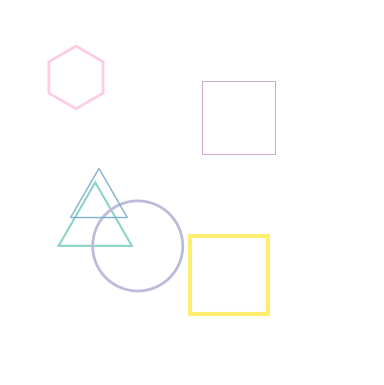[{"shape": "triangle", "thickness": 1.5, "radius": 0.55, "center": [0.247, 0.416]}, {"shape": "circle", "thickness": 2, "radius": 0.59, "center": [0.358, 0.361]}, {"shape": "triangle", "thickness": 1, "radius": 0.43, "center": [0.257, 0.478]}, {"shape": "hexagon", "thickness": 2, "radius": 0.41, "center": [0.197, 0.799]}, {"shape": "square", "thickness": 0.5, "radius": 0.47, "center": [0.619, 0.694]}, {"shape": "square", "thickness": 3, "radius": 0.51, "center": [0.595, 0.287]}]